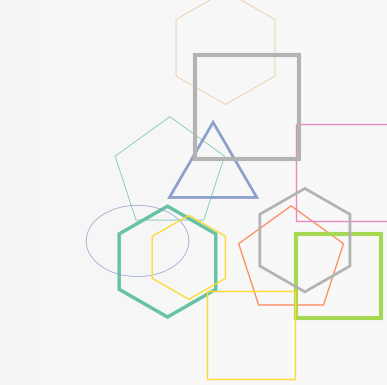[{"shape": "pentagon", "thickness": 0.5, "radius": 0.74, "center": [0.438, 0.548]}, {"shape": "hexagon", "thickness": 2.5, "radius": 0.72, "center": [0.432, 0.32]}, {"shape": "pentagon", "thickness": 1, "radius": 0.71, "center": [0.751, 0.323]}, {"shape": "oval", "thickness": 0.5, "radius": 0.66, "center": [0.355, 0.374]}, {"shape": "triangle", "thickness": 2, "radius": 0.65, "center": [0.55, 0.552]}, {"shape": "square", "thickness": 1, "radius": 0.63, "center": [0.891, 0.552]}, {"shape": "square", "thickness": 3, "radius": 0.55, "center": [0.874, 0.282]}, {"shape": "square", "thickness": 1, "radius": 0.57, "center": [0.648, 0.13]}, {"shape": "hexagon", "thickness": 1, "radius": 0.55, "center": [0.487, 0.332]}, {"shape": "hexagon", "thickness": 0.5, "radius": 0.74, "center": [0.582, 0.876]}, {"shape": "square", "thickness": 3, "radius": 0.67, "center": [0.637, 0.722]}, {"shape": "hexagon", "thickness": 2, "radius": 0.67, "center": [0.787, 0.376]}]